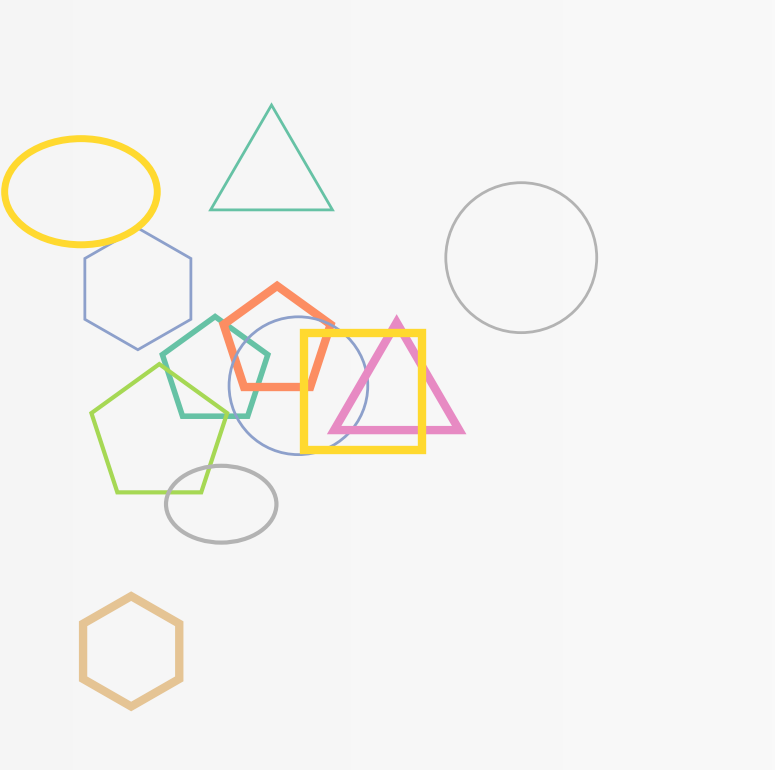[{"shape": "pentagon", "thickness": 2, "radius": 0.36, "center": [0.278, 0.517]}, {"shape": "triangle", "thickness": 1, "radius": 0.45, "center": [0.35, 0.773]}, {"shape": "pentagon", "thickness": 3, "radius": 0.36, "center": [0.358, 0.556]}, {"shape": "circle", "thickness": 1, "radius": 0.45, "center": [0.385, 0.499]}, {"shape": "hexagon", "thickness": 1, "radius": 0.39, "center": [0.178, 0.625]}, {"shape": "triangle", "thickness": 3, "radius": 0.47, "center": [0.512, 0.488]}, {"shape": "pentagon", "thickness": 1.5, "radius": 0.46, "center": [0.206, 0.435]}, {"shape": "square", "thickness": 3, "radius": 0.38, "center": [0.468, 0.491]}, {"shape": "oval", "thickness": 2.5, "radius": 0.49, "center": [0.104, 0.751]}, {"shape": "hexagon", "thickness": 3, "radius": 0.36, "center": [0.169, 0.154]}, {"shape": "circle", "thickness": 1, "radius": 0.49, "center": [0.673, 0.665]}, {"shape": "oval", "thickness": 1.5, "radius": 0.36, "center": [0.285, 0.345]}]